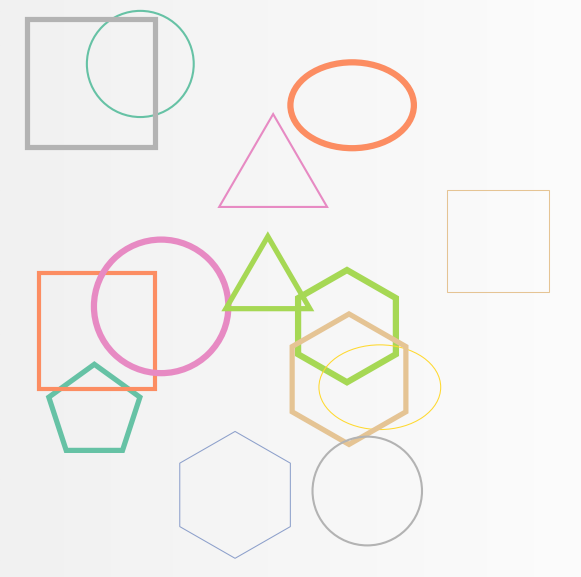[{"shape": "circle", "thickness": 1, "radius": 0.46, "center": [0.241, 0.888]}, {"shape": "pentagon", "thickness": 2.5, "radius": 0.41, "center": [0.162, 0.286]}, {"shape": "square", "thickness": 2, "radius": 0.5, "center": [0.167, 0.426]}, {"shape": "oval", "thickness": 3, "radius": 0.53, "center": [0.606, 0.817]}, {"shape": "hexagon", "thickness": 0.5, "radius": 0.55, "center": [0.404, 0.142]}, {"shape": "circle", "thickness": 3, "radius": 0.58, "center": [0.277, 0.469]}, {"shape": "triangle", "thickness": 1, "radius": 0.54, "center": [0.47, 0.694]}, {"shape": "hexagon", "thickness": 3, "radius": 0.49, "center": [0.597, 0.434]}, {"shape": "triangle", "thickness": 2.5, "radius": 0.42, "center": [0.461, 0.506]}, {"shape": "oval", "thickness": 0.5, "radius": 0.52, "center": [0.653, 0.329]}, {"shape": "hexagon", "thickness": 2.5, "radius": 0.56, "center": [0.6, 0.343]}, {"shape": "square", "thickness": 0.5, "radius": 0.44, "center": [0.857, 0.581]}, {"shape": "circle", "thickness": 1, "radius": 0.47, "center": [0.632, 0.149]}, {"shape": "square", "thickness": 2.5, "radius": 0.55, "center": [0.156, 0.855]}]